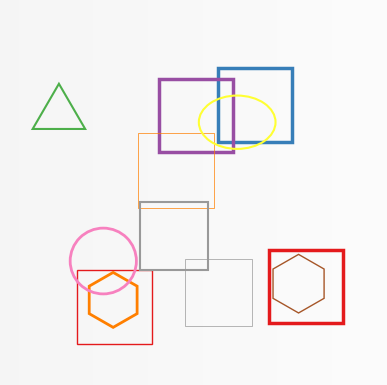[{"shape": "square", "thickness": 2.5, "radius": 0.48, "center": [0.79, 0.256]}, {"shape": "square", "thickness": 1, "radius": 0.48, "center": [0.296, 0.202]}, {"shape": "square", "thickness": 2.5, "radius": 0.48, "center": [0.658, 0.728]}, {"shape": "triangle", "thickness": 1.5, "radius": 0.39, "center": [0.152, 0.704]}, {"shape": "square", "thickness": 2.5, "radius": 0.47, "center": [0.506, 0.701]}, {"shape": "square", "thickness": 0.5, "radius": 0.49, "center": [0.454, 0.556]}, {"shape": "hexagon", "thickness": 2, "radius": 0.36, "center": [0.292, 0.221]}, {"shape": "oval", "thickness": 1.5, "radius": 0.49, "center": [0.612, 0.683]}, {"shape": "hexagon", "thickness": 1, "radius": 0.38, "center": [0.77, 0.263]}, {"shape": "circle", "thickness": 2, "radius": 0.43, "center": [0.267, 0.322]}, {"shape": "square", "thickness": 1.5, "radius": 0.44, "center": [0.449, 0.388]}, {"shape": "square", "thickness": 0.5, "radius": 0.43, "center": [0.563, 0.24]}]